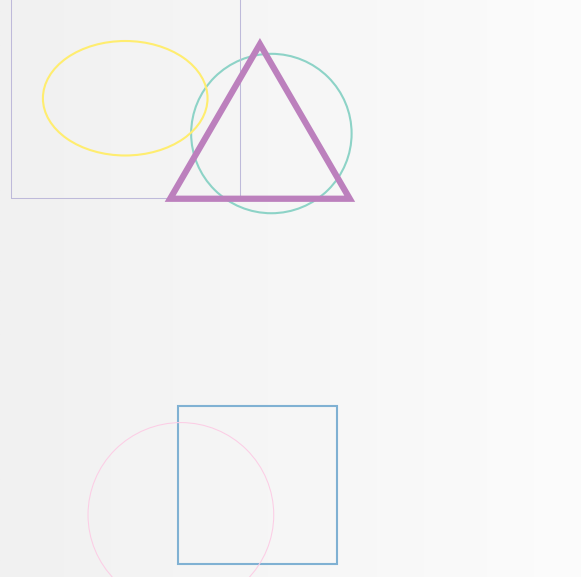[{"shape": "circle", "thickness": 1, "radius": 0.69, "center": [0.467, 0.768]}, {"shape": "square", "thickness": 0.5, "radius": 0.99, "center": [0.216, 0.853]}, {"shape": "square", "thickness": 1, "radius": 0.68, "center": [0.443, 0.159]}, {"shape": "circle", "thickness": 0.5, "radius": 0.8, "center": [0.311, 0.108]}, {"shape": "triangle", "thickness": 3, "radius": 0.89, "center": [0.447, 0.744]}, {"shape": "oval", "thickness": 1, "radius": 0.71, "center": [0.215, 0.829]}]